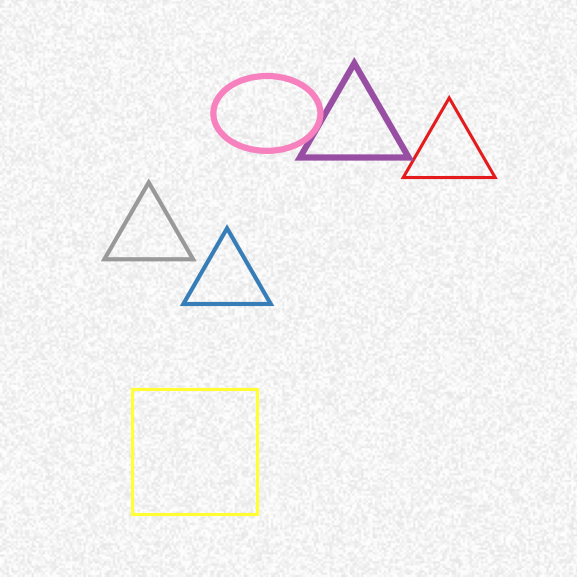[{"shape": "triangle", "thickness": 1.5, "radius": 0.46, "center": [0.778, 0.738]}, {"shape": "triangle", "thickness": 2, "radius": 0.44, "center": [0.393, 0.516]}, {"shape": "triangle", "thickness": 3, "radius": 0.54, "center": [0.614, 0.781]}, {"shape": "square", "thickness": 1.5, "radius": 0.54, "center": [0.336, 0.217]}, {"shape": "oval", "thickness": 3, "radius": 0.46, "center": [0.462, 0.803]}, {"shape": "triangle", "thickness": 2, "radius": 0.44, "center": [0.258, 0.595]}]